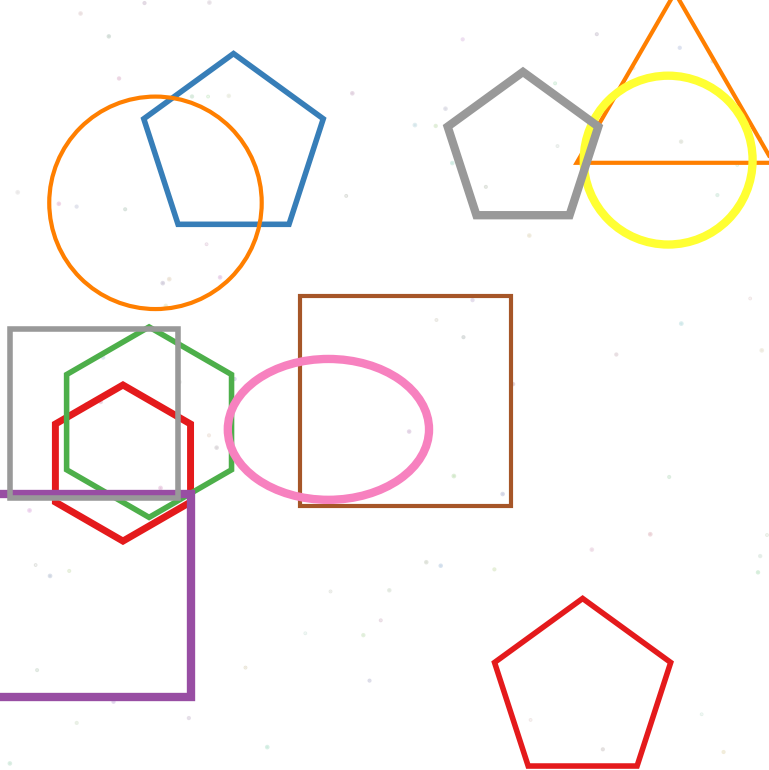[{"shape": "pentagon", "thickness": 2, "radius": 0.6, "center": [0.757, 0.102]}, {"shape": "hexagon", "thickness": 2.5, "radius": 0.51, "center": [0.16, 0.399]}, {"shape": "pentagon", "thickness": 2, "radius": 0.61, "center": [0.303, 0.808]}, {"shape": "hexagon", "thickness": 2, "radius": 0.62, "center": [0.194, 0.452]}, {"shape": "square", "thickness": 3, "radius": 0.66, "center": [0.116, 0.227]}, {"shape": "circle", "thickness": 1.5, "radius": 0.69, "center": [0.202, 0.737]}, {"shape": "triangle", "thickness": 1.5, "radius": 0.74, "center": [0.877, 0.862]}, {"shape": "circle", "thickness": 3, "radius": 0.55, "center": [0.868, 0.792]}, {"shape": "square", "thickness": 1.5, "radius": 0.68, "center": [0.526, 0.479]}, {"shape": "oval", "thickness": 3, "radius": 0.65, "center": [0.427, 0.442]}, {"shape": "square", "thickness": 2, "radius": 0.55, "center": [0.122, 0.463]}, {"shape": "pentagon", "thickness": 3, "radius": 0.51, "center": [0.679, 0.804]}]